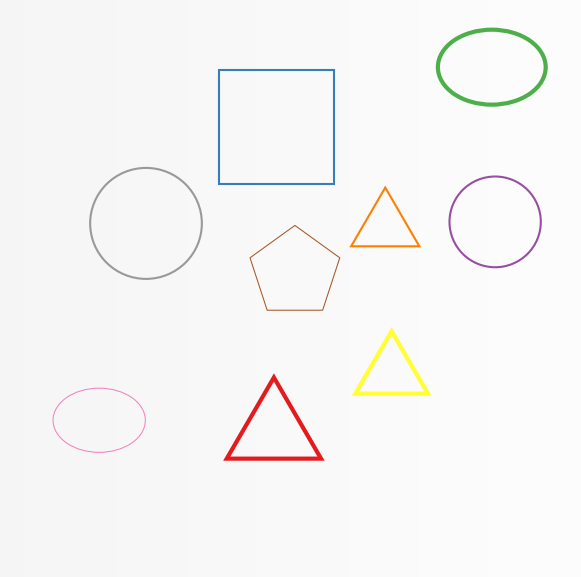[{"shape": "triangle", "thickness": 2, "radius": 0.47, "center": [0.471, 0.252]}, {"shape": "square", "thickness": 1, "radius": 0.5, "center": [0.476, 0.78]}, {"shape": "oval", "thickness": 2, "radius": 0.46, "center": [0.846, 0.883]}, {"shape": "circle", "thickness": 1, "radius": 0.39, "center": [0.852, 0.615]}, {"shape": "triangle", "thickness": 1, "radius": 0.34, "center": [0.663, 0.607]}, {"shape": "triangle", "thickness": 2, "radius": 0.36, "center": [0.674, 0.354]}, {"shape": "pentagon", "thickness": 0.5, "radius": 0.41, "center": [0.507, 0.528]}, {"shape": "oval", "thickness": 0.5, "radius": 0.4, "center": [0.171, 0.271]}, {"shape": "circle", "thickness": 1, "radius": 0.48, "center": [0.251, 0.612]}]